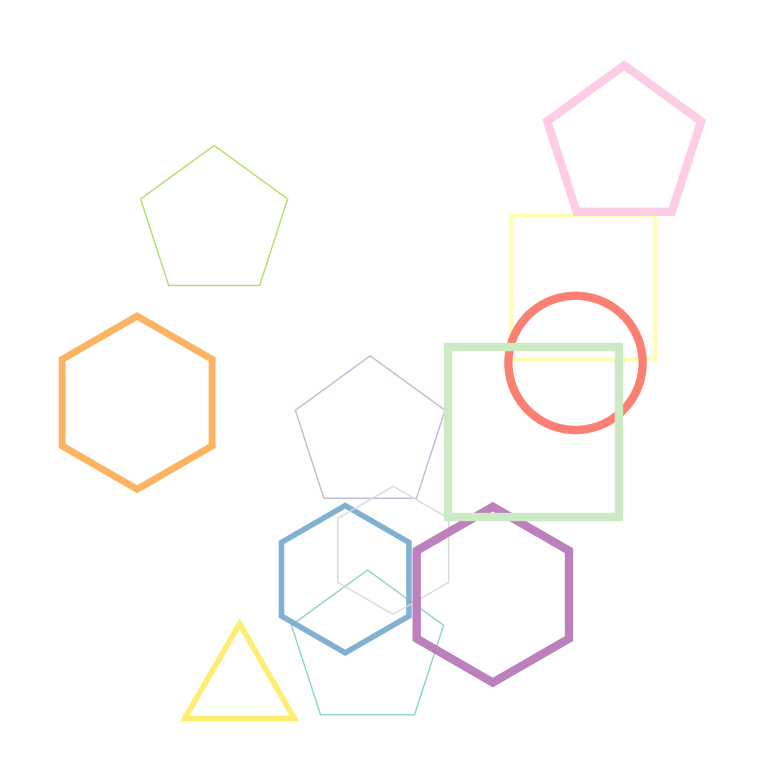[{"shape": "pentagon", "thickness": 0.5, "radius": 0.52, "center": [0.477, 0.156]}, {"shape": "square", "thickness": 1.5, "radius": 0.47, "center": [0.757, 0.627]}, {"shape": "pentagon", "thickness": 0.5, "radius": 0.51, "center": [0.481, 0.436]}, {"shape": "circle", "thickness": 3, "radius": 0.44, "center": [0.747, 0.529]}, {"shape": "hexagon", "thickness": 2, "radius": 0.48, "center": [0.448, 0.248]}, {"shape": "hexagon", "thickness": 2.5, "radius": 0.56, "center": [0.178, 0.477]}, {"shape": "pentagon", "thickness": 0.5, "radius": 0.5, "center": [0.278, 0.711]}, {"shape": "pentagon", "thickness": 3, "radius": 0.53, "center": [0.811, 0.81]}, {"shape": "hexagon", "thickness": 0.5, "radius": 0.42, "center": [0.511, 0.285]}, {"shape": "hexagon", "thickness": 3, "radius": 0.57, "center": [0.64, 0.228]}, {"shape": "square", "thickness": 3, "radius": 0.55, "center": [0.693, 0.439]}, {"shape": "triangle", "thickness": 2, "radius": 0.41, "center": [0.311, 0.108]}]